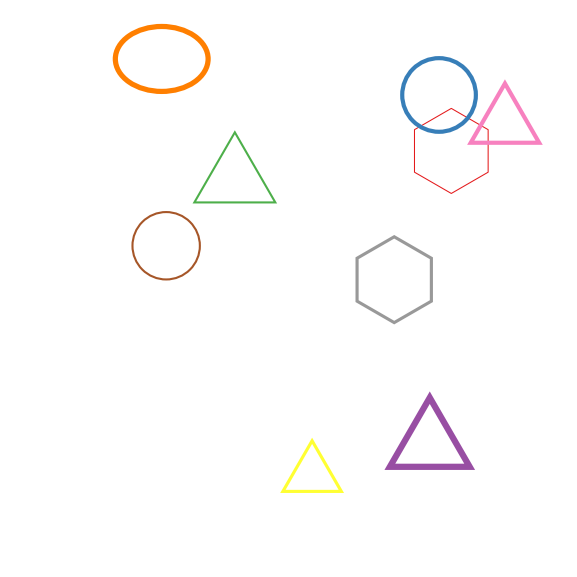[{"shape": "hexagon", "thickness": 0.5, "radius": 0.37, "center": [0.781, 0.738]}, {"shape": "circle", "thickness": 2, "radius": 0.32, "center": [0.76, 0.835]}, {"shape": "triangle", "thickness": 1, "radius": 0.4, "center": [0.407, 0.689]}, {"shape": "triangle", "thickness": 3, "radius": 0.4, "center": [0.744, 0.231]}, {"shape": "oval", "thickness": 2.5, "radius": 0.4, "center": [0.28, 0.897]}, {"shape": "triangle", "thickness": 1.5, "radius": 0.29, "center": [0.54, 0.177]}, {"shape": "circle", "thickness": 1, "radius": 0.29, "center": [0.288, 0.574]}, {"shape": "triangle", "thickness": 2, "radius": 0.34, "center": [0.874, 0.786]}, {"shape": "hexagon", "thickness": 1.5, "radius": 0.37, "center": [0.683, 0.515]}]